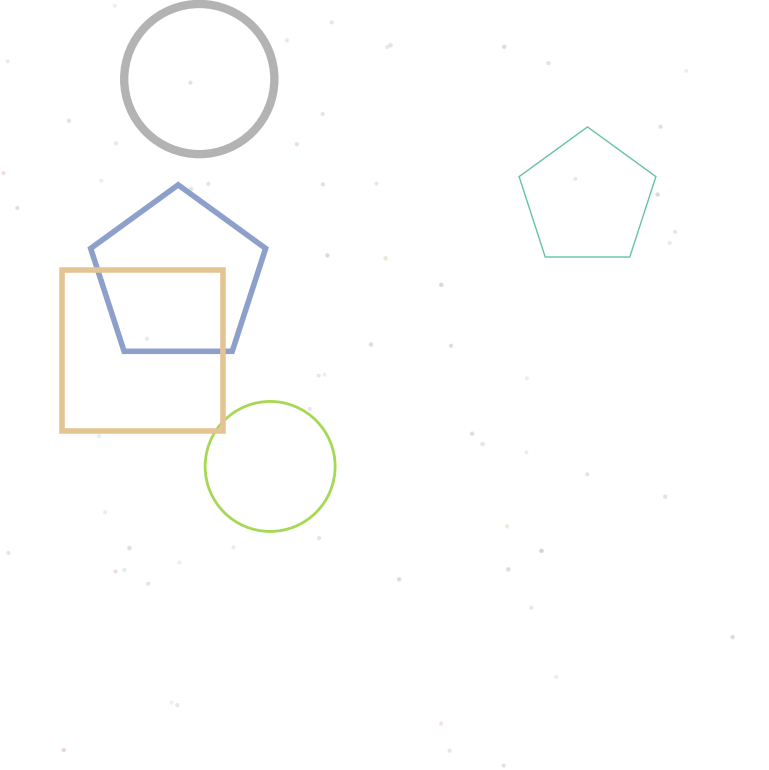[{"shape": "pentagon", "thickness": 0.5, "radius": 0.47, "center": [0.763, 0.742]}, {"shape": "pentagon", "thickness": 2, "radius": 0.6, "center": [0.231, 0.64]}, {"shape": "circle", "thickness": 1, "radius": 0.42, "center": [0.351, 0.394]}, {"shape": "square", "thickness": 2, "radius": 0.52, "center": [0.185, 0.545]}, {"shape": "circle", "thickness": 3, "radius": 0.49, "center": [0.259, 0.897]}]